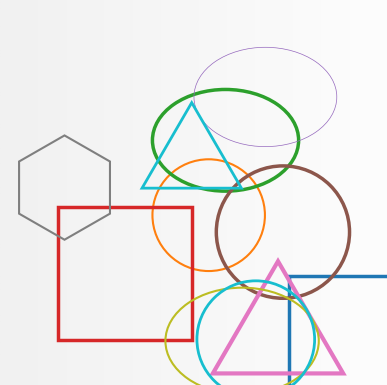[{"shape": "square", "thickness": 2.5, "radius": 0.74, "center": [0.894, 0.135]}, {"shape": "circle", "thickness": 1.5, "radius": 0.73, "center": [0.539, 0.441]}, {"shape": "oval", "thickness": 2.5, "radius": 0.94, "center": [0.582, 0.636]}, {"shape": "square", "thickness": 2.5, "radius": 0.87, "center": [0.322, 0.289]}, {"shape": "oval", "thickness": 0.5, "radius": 0.92, "center": [0.685, 0.748]}, {"shape": "circle", "thickness": 2.5, "radius": 0.86, "center": [0.73, 0.397]}, {"shape": "triangle", "thickness": 3, "radius": 0.97, "center": [0.717, 0.127]}, {"shape": "hexagon", "thickness": 1.5, "radius": 0.68, "center": [0.167, 0.513]}, {"shape": "oval", "thickness": 1.5, "radius": 0.99, "center": [0.625, 0.114]}, {"shape": "circle", "thickness": 2, "radius": 0.76, "center": [0.66, 0.119]}, {"shape": "triangle", "thickness": 2, "radius": 0.74, "center": [0.495, 0.585]}]